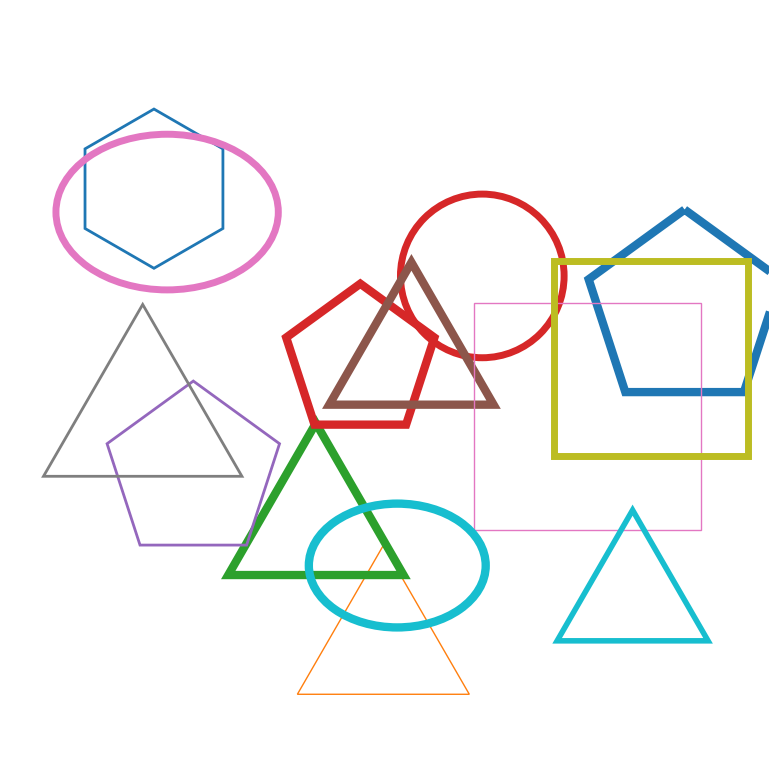[{"shape": "pentagon", "thickness": 3, "radius": 0.66, "center": [0.889, 0.597]}, {"shape": "hexagon", "thickness": 1, "radius": 0.52, "center": [0.2, 0.755]}, {"shape": "triangle", "thickness": 0.5, "radius": 0.64, "center": [0.498, 0.163]}, {"shape": "triangle", "thickness": 3, "radius": 0.66, "center": [0.41, 0.319]}, {"shape": "pentagon", "thickness": 3, "radius": 0.51, "center": [0.468, 0.53]}, {"shape": "circle", "thickness": 2.5, "radius": 0.53, "center": [0.626, 0.642]}, {"shape": "pentagon", "thickness": 1, "radius": 0.59, "center": [0.251, 0.387]}, {"shape": "triangle", "thickness": 3, "radius": 0.62, "center": [0.534, 0.536]}, {"shape": "oval", "thickness": 2.5, "radius": 0.72, "center": [0.217, 0.725]}, {"shape": "square", "thickness": 0.5, "radius": 0.74, "center": [0.763, 0.459]}, {"shape": "triangle", "thickness": 1, "radius": 0.74, "center": [0.185, 0.456]}, {"shape": "square", "thickness": 2.5, "radius": 0.63, "center": [0.845, 0.535]}, {"shape": "triangle", "thickness": 2, "radius": 0.57, "center": [0.822, 0.224]}, {"shape": "oval", "thickness": 3, "radius": 0.57, "center": [0.516, 0.266]}]